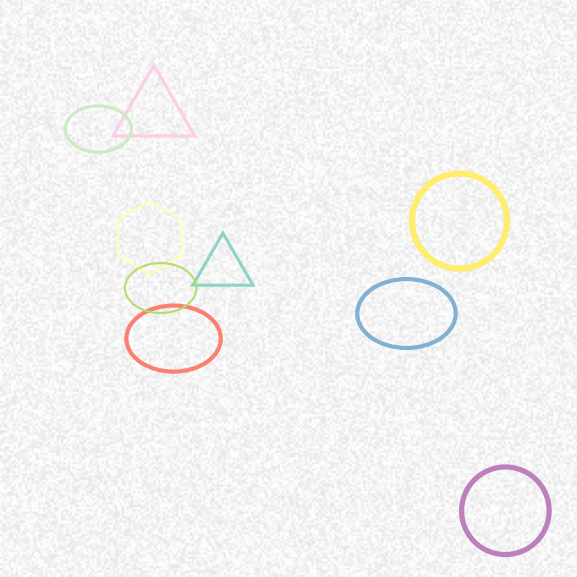[{"shape": "triangle", "thickness": 1.5, "radius": 0.3, "center": [0.386, 0.535]}, {"shape": "hexagon", "thickness": 1, "radius": 0.32, "center": [0.259, 0.588]}, {"shape": "oval", "thickness": 2, "radius": 0.41, "center": [0.301, 0.413]}, {"shape": "oval", "thickness": 2, "radius": 0.43, "center": [0.704, 0.456]}, {"shape": "oval", "thickness": 1, "radius": 0.31, "center": [0.278, 0.5]}, {"shape": "triangle", "thickness": 1.5, "radius": 0.41, "center": [0.266, 0.805]}, {"shape": "circle", "thickness": 2.5, "radius": 0.38, "center": [0.875, 0.115]}, {"shape": "oval", "thickness": 1.5, "radius": 0.29, "center": [0.17, 0.776]}, {"shape": "circle", "thickness": 3, "radius": 0.41, "center": [0.796, 0.616]}]